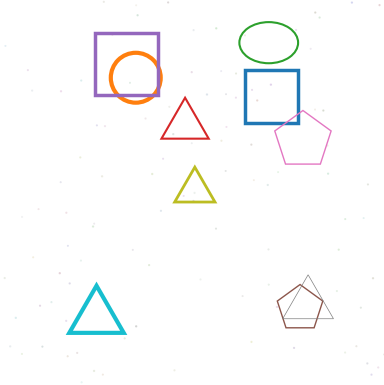[{"shape": "square", "thickness": 2.5, "radius": 0.35, "center": [0.706, 0.75]}, {"shape": "circle", "thickness": 3, "radius": 0.32, "center": [0.353, 0.798]}, {"shape": "oval", "thickness": 1.5, "radius": 0.38, "center": [0.698, 0.889]}, {"shape": "triangle", "thickness": 1.5, "radius": 0.35, "center": [0.481, 0.675]}, {"shape": "square", "thickness": 2.5, "radius": 0.41, "center": [0.329, 0.834]}, {"shape": "pentagon", "thickness": 1, "radius": 0.31, "center": [0.779, 0.199]}, {"shape": "pentagon", "thickness": 1, "radius": 0.38, "center": [0.787, 0.636]}, {"shape": "triangle", "thickness": 0.5, "radius": 0.38, "center": [0.8, 0.21]}, {"shape": "triangle", "thickness": 2, "radius": 0.3, "center": [0.506, 0.505]}, {"shape": "triangle", "thickness": 3, "radius": 0.41, "center": [0.251, 0.176]}]